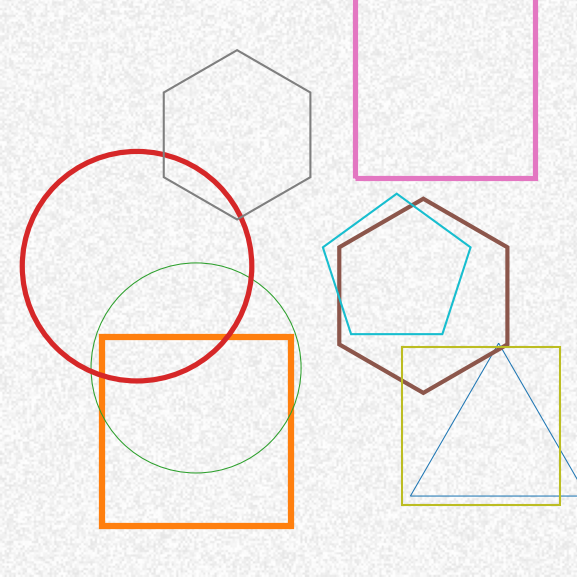[{"shape": "triangle", "thickness": 0.5, "radius": 0.88, "center": [0.863, 0.228]}, {"shape": "square", "thickness": 3, "radius": 0.82, "center": [0.34, 0.252]}, {"shape": "circle", "thickness": 0.5, "radius": 0.91, "center": [0.339, 0.362]}, {"shape": "circle", "thickness": 2.5, "radius": 0.99, "center": [0.237, 0.538]}, {"shape": "hexagon", "thickness": 2, "radius": 0.84, "center": [0.733, 0.487]}, {"shape": "square", "thickness": 2.5, "radius": 0.78, "center": [0.771, 0.846]}, {"shape": "hexagon", "thickness": 1, "radius": 0.73, "center": [0.411, 0.766]}, {"shape": "square", "thickness": 1, "radius": 0.69, "center": [0.833, 0.261]}, {"shape": "pentagon", "thickness": 1, "radius": 0.67, "center": [0.687, 0.529]}]